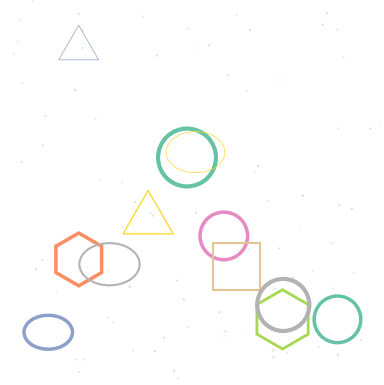[{"shape": "circle", "thickness": 2.5, "radius": 0.3, "center": [0.877, 0.171]}, {"shape": "circle", "thickness": 3, "radius": 0.38, "center": [0.486, 0.591]}, {"shape": "hexagon", "thickness": 2.5, "radius": 0.34, "center": [0.205, 0.326]}, {"shape": "triangle", "thickness": 0.5, "radius": 0.3, "center": [0.204, 0.874]}, {"shape": "oval", "thickness": 2.5, "radius": 0.31, "center": [0.125, 0.137]}, {"shape": "circle", "thickness": 2.5, "radius": 0.31, "center": [0.581, 0.387]}, {"shape": "hexagon", "thickness": 2, "radius": 0.38, "center": [0.734, 0.171]}, {"shape": "triangle", "thickness": 1, "radius": 0.38, "center": [0.385, 0.43]}, {"shape": "oval", "thickness": 0.5, "radius": 0.38, "center": [0.508, 0.605]}, {"shape": "square", "thickness": 1.5, "radius": 0.31, "center": [0.613, 0.308]}, {"shape": "circle", "thickness": 3, "radius": 0.34, "center": [0.736, 0.208]}, {"shape": "oval", "thickness": 1.5, "radius": 0.39, "center": [0.284, 0.314]}]